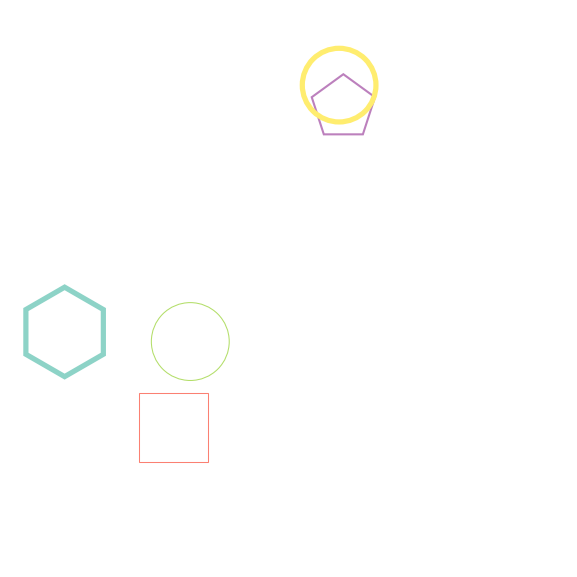[{"shape": "hexagon", "thickness": 2.5, "radius": 0.39, "center": [0.112, 0.424]}, {"shape": "square", "thickness": 0.5, "radius": 0.3, "center": [0.3, 0.259]}, {"shape": "circle", "thickness": 0.5, "radius": 0.34, "center": [0.33, 0.408]}, {"shape": "pentagon", "thickness": 1, "radius": 0.29, "center": [0.595, 0.813]}, {"shape": "circle", "thickness": 2.5, "radius": 0.32, "center": [0.587, 0.852]}]